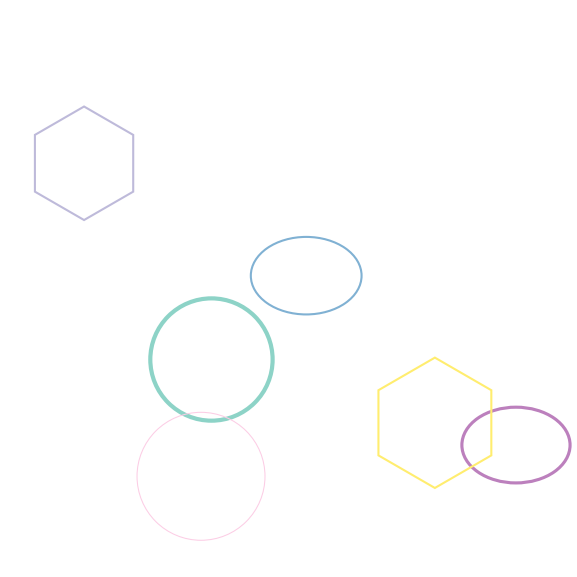[{"shape": "circle", "thickness": 2, "radius": 0.53, "center": [0.366, 0.377]}, {"shape": "hexagon", "thickness": 1, "radius": 0.49, "center": [0.146, 0.716]}, {"shape": "oval", "thickness": 1, "radius": 0.48, "center": [0.53, 0.522]}, {"shape": "circle", "thickness": 0.5, "radius": 0.55, "center": [0.348, 0.174]}, {"shape": "oval", "thickness": 1.5, "radius": 0.47, "center": [0.893, 0.228]}, {"shape": "hexagon", "thickness": 1, "radius": 0.56, "center": [0.753, 0.267]}]